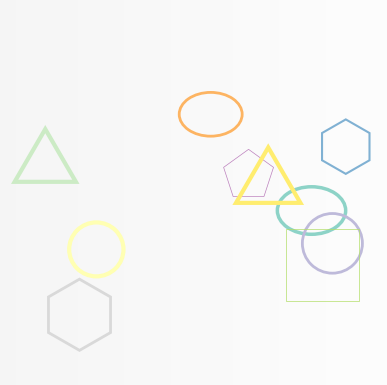[{"shape": "oval", "thickness": 2.5, "radius": 0.44, "center": [0.804, 0.453]}, {"shape": "circle", "thickness": 3, "radius": 0.35, "center": [0.249, 0.352]}, {"shape": "circle", "thickness": 2, "radius": 0.39, "center": [0.858, 0.368]}, {"shape": "hexagon", "thickness": 1.5, "radius": 0.35, "center": [0.892, 0.619]}, {"shape": "oval", "thickness": 2, "radius": 0.41, "center": [0.544, 0.703]}, {"shape": "square", "thickness": 0.5, "radius": 0.47, "center": [0.832, 0.311]}, {"shape": "hexagon", "thickness": 2, "radius": 0.46, "center": [0.205, 0.182]}, {"shape": "pentagon", "thickness": 0.5, "radius": 0.34, "center": [0.641, 0.544]}, {"shape": "triangle", "thickness": 3, "radius": 0.46, "center": [0.117, 0.573]}, {"shape": "triangle", "thickness": 3, "radius": 0.48, "center": [0.692, 0.521]}]